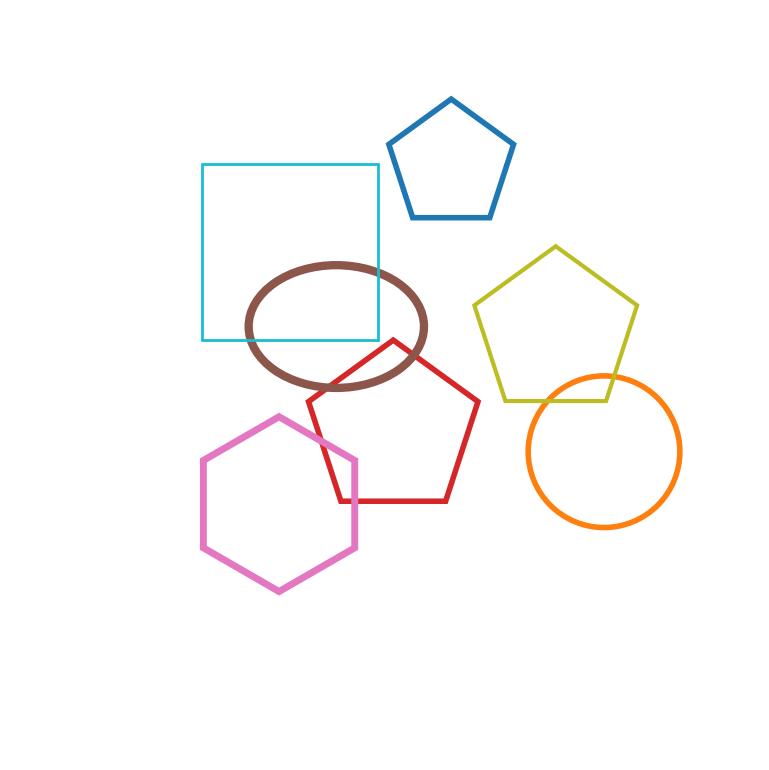[{"shape": "pentagon", "thickness": 2, "radius": 0.43, "center": [0.586, 0.786]}, {"shape": "circle", "thickness": 2, "radius": 0.49, "center": [0.784, 0.413]}, {"shape": "pentagon", "thickness": 2, "radius": 0.58, "center": [0.511, 0.443]}, {"shape": "oval", "thickness": 3, "radius": 0.57, "center": [0.437, 0.576]}, {"shape": "hexagon", "thickness": 2.5, "radius": 0.57, "center": [0.362, 0.345]}, {"shape": "pentagon", "thickness": 1.5, "radius": 0.56, "center": [0.722, 0.569]}, {"shape": "square", "thickness": 1, "radius": 0.57, "center": [0.376, 0.673]}]